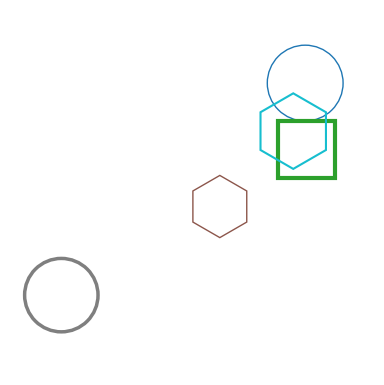[{"shape": "circle", "thickness": 1, "radius": 0.49, "center": [0.793, 0.784]}, {"shape": "square", "thickness": 3, "radius": 0.37, "center": [0.796, 0.611]}, {"shape": "hexagon", "thickness": 1, "radius": 0.4, "center": [0.571, 0.464]}, {"shape": "circle", "thickness": 2.5, "radius": 0.48, "center": [0.159, 0.233]}, {"shape": "hexagon", "thickness": 1.5, "radius": 0.49, "center": [0.762, 0.659]}]